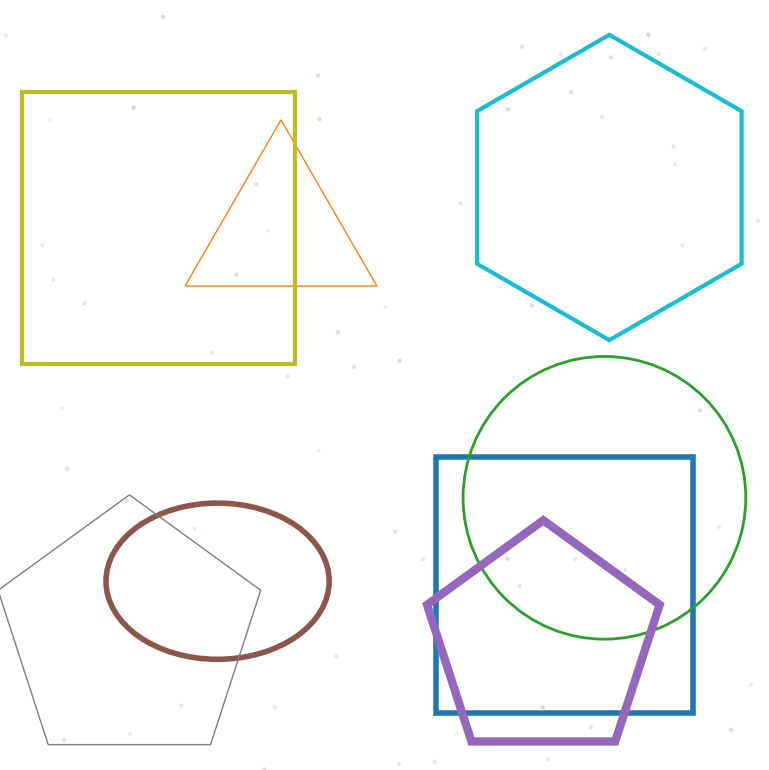[{"shape": "square", "thickness": 2, "radius": 0.83, "center": [0.733, 0.24]}, {"shape": "triangle", "thickness": 0.5, "radius": 0.72, "center": [0.365, 0.7]}, {"shape": "circle", "thickness": 1, "radius": 0.92, "center": [0.785, 0.353]}, {"shape": "pentagon", "thickness": 3, "radius": 0.79, "center": [0.706, 0.166]}, {"shape": "oval", "thickness": 2, "radius": 0.72, "center": [0.283, 0.245]}, {"shape": "pentagon", "thickness": 0.5, "radius": 0.9, "center": [0.168, 0.178]}, {"shape": "square", "thickness": 1.5, "radius": 0.88, "center": [0.206, 0.704]}, {"shape": "hexagon", "thickness": 1.5, "radius": 0.99, "center": [0.791, 0.757]}]